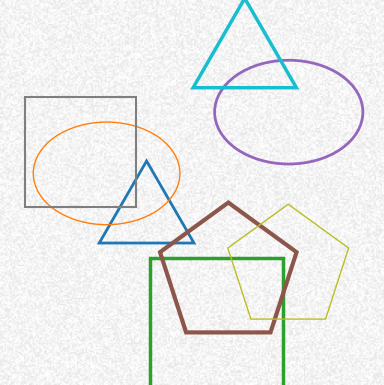[{"shape": "triangle", "thickness": 2, "radius": 0.71, "center": [0.381, 0.44]}, {"shape": "oval", "thickness": 1, "radius": 0.95, "center": [0.277, 0.55]}, {"shape": "square", "thickness": 2.5, "radius": 0.86, "center": [0.563, 0.158]}, {"shape": "oval", "thickness": 2, "radius": 0.96, "center": [0.75, 0.709]}, {"shape": "pentagon", "thickness": 3, "radius": 0.93, "center": [0.593, 0.287]}, {"shape": "square", "thickness": 1.5, "radius": 0.72, "center": [0.209, 0.605]}, {"shape": "pentagon", "thickness": 1, "radius": 0.82, "center": [0.749, 0.305]}, {"shape": "triangle", "thickness": 2.5, "radius": 0.77, "center": [0.636, 0.85]}]